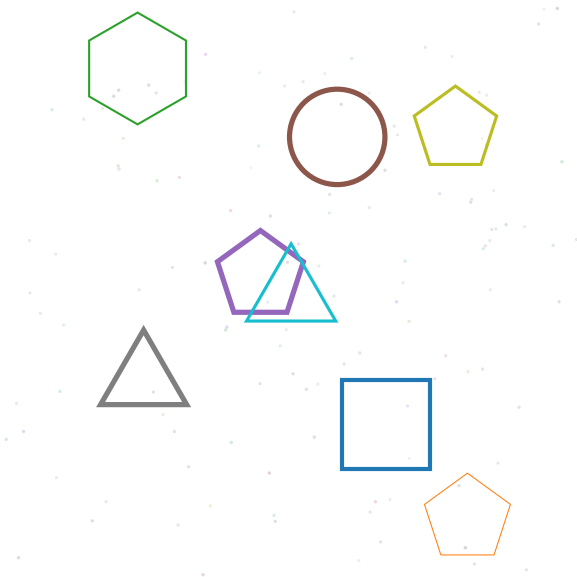[{"shape": "square", "thickness": 2, "radius": 0.38, "center": [0.668, 0.264]}, {"shape": "pentagon", "thickness": 0.5, "radius": 0.39, "center": [0.809, 0.102]}, {"shape": "hexagon", "thickness": 1, "radius": 0.48, "center": [0.238, 0.881]}, {"shape": "pentagon", "thickness": 2.5, "radius": 0.39, "center": [0.451, 0.522]}, {"shape": "circle", "thickness": 2.5, "radius": 0.41, "center": [0.584, 0.762]}, {"shape": "triangle", "thickness": 2.5, "radius": 0.43, "center": [0.249, 0.342]}, {"shape": "pentagon", "thickness": 1.5, "radius": 0.38, "center": [0.789, 0.775]}, {"shape": "triangle", "thickness": 1.5, "radius": 0.45, "center": [0.504, 0.488]}]